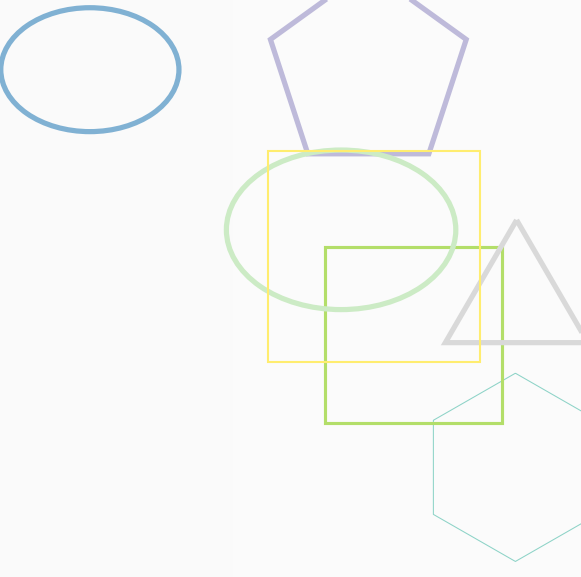[{"shape": "hexagon", "thickness": 0.5, "radius": 0.81, "center": [0.887, 0.19]}, {"shape": "pentagon", "thickness": 2.5, "radius": 0.89, "center": [0.634, 0.876]}, {"shape": "oval", "thickness": 2.5, "radius": 0.77, "center": [0.155, 0.878]}, {"shape": "square", "thickness": 1.5, "radius": 0.76, "center": [0.711, 0.42]}, {"shape": "triangle", "thickness": 2.5, "radius": 0.71, "center": [0.889, 0.477]}, {"shape": "oval", "thickness": 2.5, "radius": 0.99, "center": [0.587, 0.601]}, {"shape": "square", "thickness": 1, "radius": 0.91, "center": [0.644, 0.555]}]